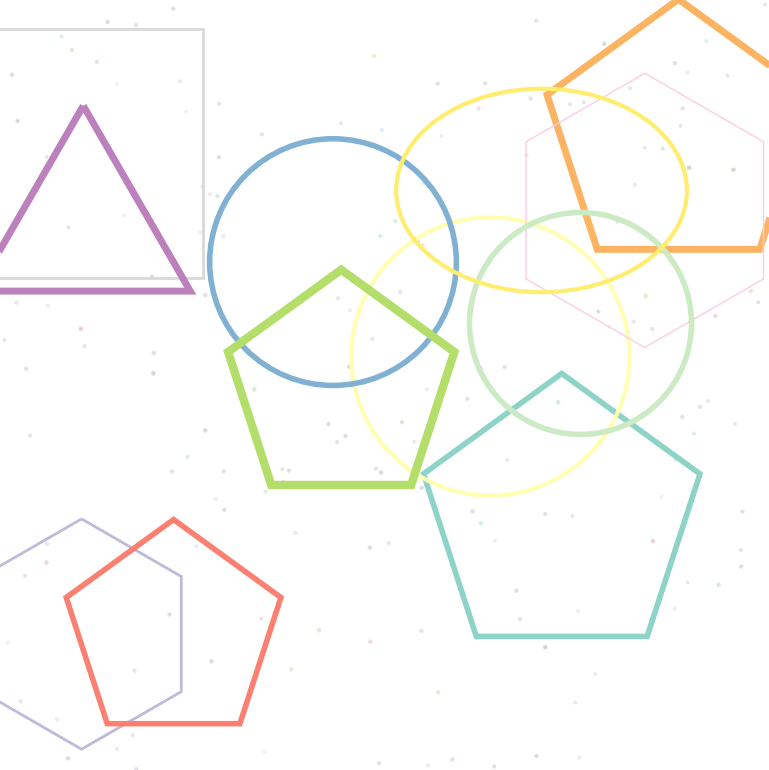[{"shape": "pentagon", "thickness": 2, "radius": 0.94, "center": [0.73, 0.326]}, {"shape": "circle", "thickness": 1.5, "radius": 0.9, "center": [0.637, 0.537]}, {"shape": "hexagon", "thickness": 1, "radius": 0.75, "center": [0.106, 0.177]}, {"shape": "pentagon", "thickness": 2, "radius": 0.73, "center": [0.225, 0.179]}, {"shape": "circle", "thickness": 2, "radius": 0.8, "center": [0.432, 0.66]}, {"shape": "pentagon", "thickness": 2.5, "radius": 0.9, "center": [0.881, 0.821]}, {"shape": "pentagon", "thickness": 3, "radius": 0.77, "center": [0.443, 0.495]}, {"shape": "hexagon", "thickness": 0.5, "radius": 0.89, "center": [0.837, 0.727]}, {"shape": "square", "thickness": 1, "radius": 0.81, "center": [0.101, 0.801]}, {"shape": "triangle", "thickness": 2.5, "radius": 0.8, "center": [0.108, 0.702]}, {"shape": "circle", "thickness": 2, "radius": 0.72, "center": [0.754, 0.58]}, {"shape": "oval", "thickness": 1.5, "radius": 0.94, "center": [0.703, 0.753]}]